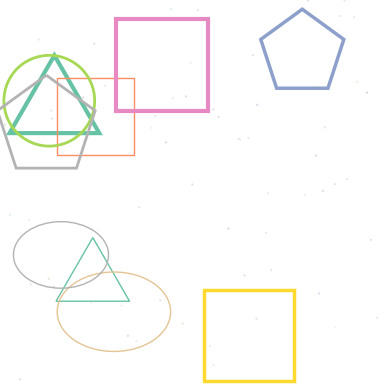[{"shape": "triangle", "thickness": 1, "radius": 0.55, "center": [0.241, 0.273]}, {"shape": "triangle", "thickness": 3, "radius": 0.67, "center": [0.141, 0.722]}, {"shape": "square", "thickness": 1, "radius": 0.5, "center": [0.248, 0.697]}, {"shape": "pentagon", "thickness": 2.5, "radius": 0.57, "center": [0.785, 0.863]}, {"shape": "square", "thickness": 3, "radius": 0.6, "center": [0.42, 0.832]}, {"shape": "circle", "thickness": 2, "radius": 0.59, "center": [0.128, 0.738]}, {"shape": "square", "thickness": 2.5, "radius": 0.59, "center": [0.646, 0.129]}, {"shape": "oval", "thickness": 1, "radius": 0.74, "center": [0.296, 0.19]}, {"shape": "oval", "thickness": 1, "radius": 0.62, "center": [0.158, 0.338]}, {"shape": "pentagon", "thickness": 2, "radius": 0.67, "center": [0.12, 0.671]}]